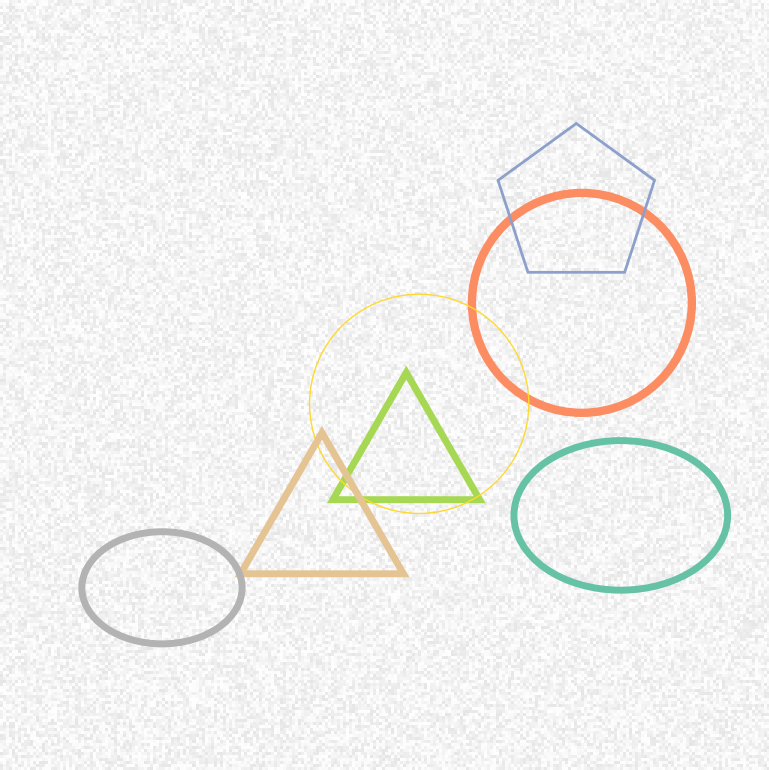[{"shape": "oval", "thickness": 2.5, "radius": 0.69, "center": [0.806, 0.331]}, {"shape": "circle", "thickness": 3, "radius": 0.71, "center": [0.756, 0.607]}, {"shape": "pentagon", "thickness": 1, "radius": 0.53, "center": [0.748, 0.733]}, {"shape": "triangle", "thickness": 2.5, "radius": 0.55, "center": [0.528, 0.406]}, {"shape": "circle", "thickness": 0.5, "radius": 0.71, "center": [0.544, 0.476]}, {"shape": "triangle", "thickness": 2.5, "radius": 0.61, "center": [0.418, 0.316]}, {"shape": "oval", "thickness": 2.5, "radius": 0.52, "center": [0.21, 0.237]}]